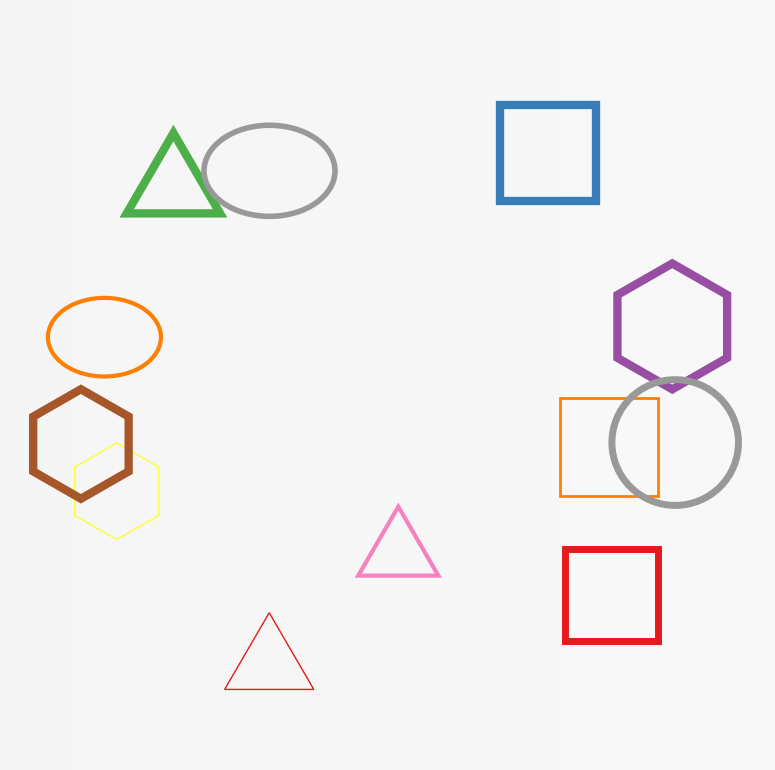[{"shape": "square", "thickness": 2.5, "radius": 0.3, "center": [0.789, 0.227]}, {"shape": "triangle", "thickness": 0.5, "radius": 0.33, "center": [0.347, 0.138]}, {"shape": "square", "thickness": 3, "radius": 0.31, "center": [0.707, 0.802]}, {"shape": "triangle", "thickness": 3, "radius": 0.35, "center": [0.224, 0.758]}, {"shape": "hexagon", "thickness": 3, "radius": 0.41, "center": [0.867, 0.576]}, {"shape": "square", "thickness": 1, "radius": 0.32, "center": [0.786, 0.42]}, {"shape": "oval", "thickness": 1.5, "radius": 0.36, "center": [0.135, 0.562]}, {"shape": "hexagon", "thickness": 0.5, "radius": 0.31, "center": [0.151, 0.362]}, {"shape": "hexagon", "thickness": 3, "radius": 0.36, "center": [0.104, 0.423]}, {"shape": "triangle", "thickness": 1.5, "radius": 0.3, "center": [0.514, 0.282]}, {"shape": "circle", "thickness": 2.5, "radius": 0.41, "center": [0.871, 0.425]}, {"shape": "oval", "thickness": 2, "radius": 0.42, "center": [0.348, 0.778]}]